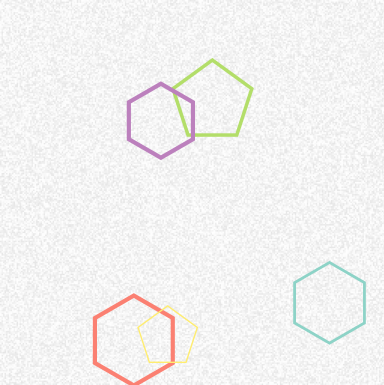[{"shape": "hexagon", "thickness": 2, "radius": 0.52, "center": [0.856, 0.213]}, {"shape": "hexagon", "thickness": 3, "radius": 0.58, "center": [0.348, 0.116]}, {"shape": "pentagon", "thickness": 2.5, "radius": 0.54, "center": [0.552, 0.736]}, {"shape": "hexagon", "thickness": 3, "radius": 0.48, "center": [0.418, 0.686]}, {"shape": "pentagon", "thickness": 1, "radius": 0.4, "center": [0.436, 0.124]}]